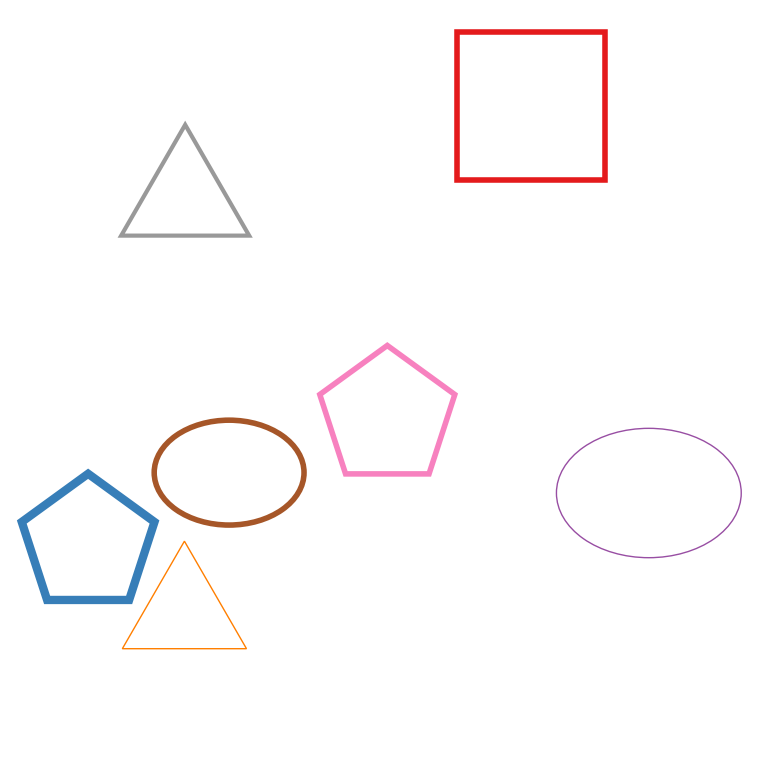[{"shape": "square", "thickness": 2, "radius": 0.48, "center": [0.689, 0.862]}, {"shape": "pentagon", "thickness": 3, "radius": 0.45, "center": [0.114, 0.294]}, {"shape": "oval", "thickness": 0.5, "radius": 0.6, "center": [0.843, 0.36]}, {"shape": "triangle", "thickness": 0.5, "radius": 0.47, "center": [0.24, 0.204]}, {"shape": "oval", "thickness": 2, "radius": 0.49, "center": [0.298, 0.386]}, {"shape": "pentagon", "thickness": 2, "radius": 0.46, "center": [0.503, 0.459]}, {"shape": "triangle", "thickness": 1.5, "radius": 0.48, "center": [0.24, 0.742]}]